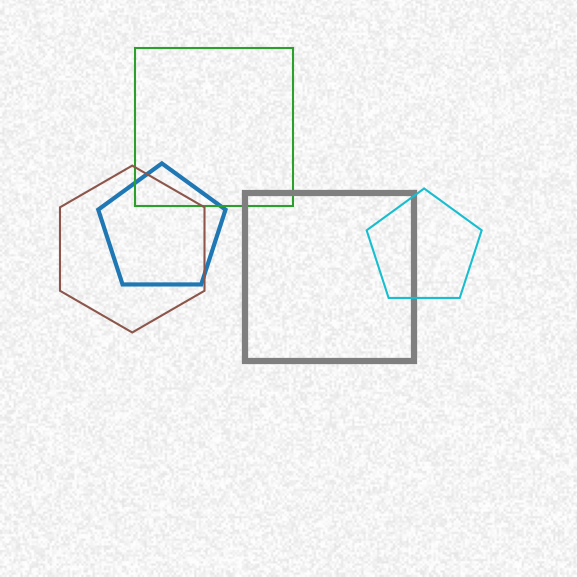[{"shape": "pentagon", "thickness": 2, "radius": 0.58, "center": [0.28, 0.6]}, {"shape": "square", "thickness": 1, "radius": 0.68, "center": [0.37, 0.779]}, {"shape": "hexagon", "thickness": 1, "radius": 0.72, "center": [0.229, 0.568]}, {"shape": "square", "thickness": 3, "radius": 0.73, "center": [0.571, 0.519]}, {"shape": "pentagon", "thickness": 1, "radius": 0.52, "center": [0.734, 0.568]}]